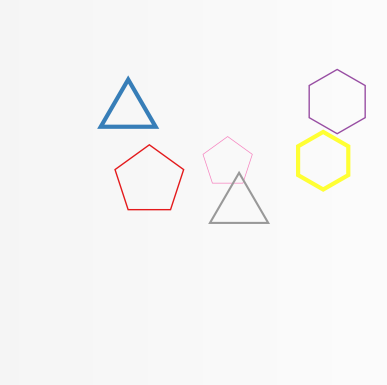[{"shape": "pentagon", "thickness": 1, "radius": 0.47, "center": [0.385, 0.531]}, {"shape": "triangle", "thickness": 3, "radius": 0.41, "center": [0.331, 0.712]}, {"shape": "hexagon", "thickness": 1, "radius": 0.42, "center": [0.87, 0.736]}, {"shape": "hexagon", "thickness": 3, "radius": 0.37, "center": [0.834, 0.583]}, {"shape": "pentagon", "thickness": 0.5, "radius": 0.33, "center": [0.588, 0.578]}, {"shape": "triangle", "thickness": 1.5, "radius": 0.43, "center": [0.617, 0.464]}]